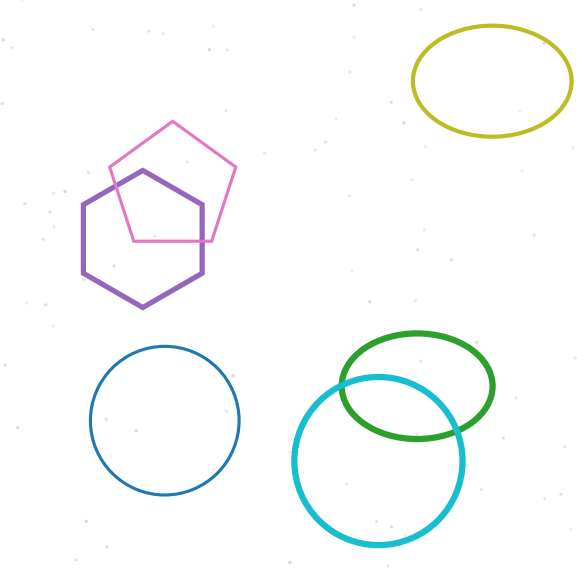[{"shape": "circle", "thickness": 1.5, "radius": 0.64, "center": [0.285, 0.271]}, {"shape": "oval", "thickness": 3, "radius": 0.65, "center": [0.722, 0.33]}, {"shape": "hexagon", "thickness": 2.5, "radius": 0.59, "center": [0.247, 0.585]}, {"shape": "pentagon", "thickness": 1.5, "radius": 0.57, "center": [0.299, 0.674]}, {"shape": "oval", "thickness": 2, "radius": 0.69, "center": [0.852, 0.859]}, {"shape": "circle", "thickness": 3, "radius": 0.73, "center": [0.655, 0.201]}]